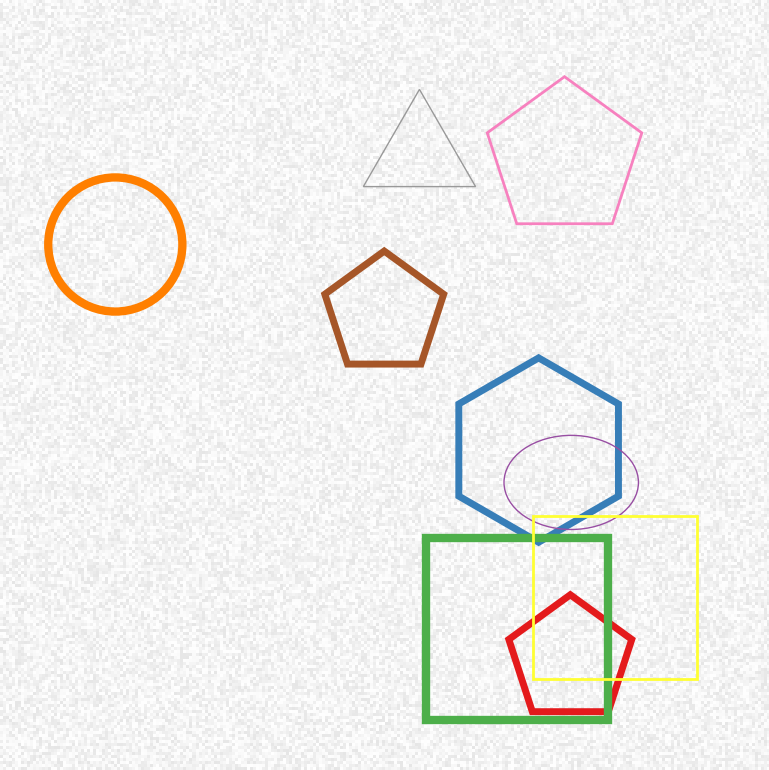[{"shape": "pentagon", "thickness": 2.5, "radius": 0.42, "center": [0.741, 0.144]}, {"shape": "hexagon", "thickness": 2.5, "radius": 0.6, "center": [0.7, 0.416]}, {"shape": "square", "thickness": 3, "radius": 0.59, "center": [0.671, 0.184]}, {"shape": "oval", "thickness": 0.5, "radius": 0.44, "center": [0.742, 0.373]}, {"shape": "circle", "thickness": 3, "radius": 0.44, "center": [0.15, 0.682]}, {"shape": "square", "thickness": 1, "radius": 0.53, "center": [0.799, 0.224]}, {"shape": "pentagon", "thickness": 2.5, "radius": 0.41, "center": [0.499, 0.593]}, {"shape": "pentagon", "thickness": 1, "radius": 0.53, "center": [0.733, 0.795]}, {"shape": "triangle", "thickness": 0.5, "radius": 0.42, "center": [0.545, 0.8]}]